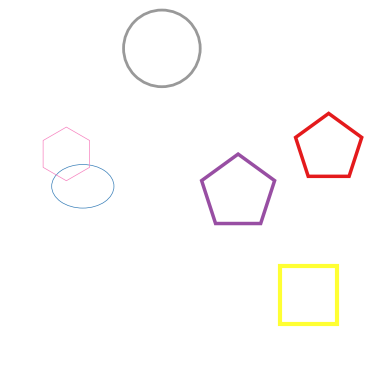[{"shape": "pentagon", "thickness": 2.5, "radius": 0.45, "center": [0.854, 0.615]}, {"shape": "oval", "thickness": 0.5, "radius": 0.4, "center": [0.215, 0.516]}, {"shape": "pentagon", "thickness": 2.5, "radius": 0.5, "center": [0.618, 0.5]}, {"shape": "square", "thickness": 3, "radius": 0.37, "center": [0.802, 0.234]}, {"shape": "hexagon", "thickness": 0.5, "radius": 0.35, "center": [0.172, 0.6]}, {"shape": "circle", "thickness": 2, "radius": 0.5, "center": [0.42, 0.874]}]